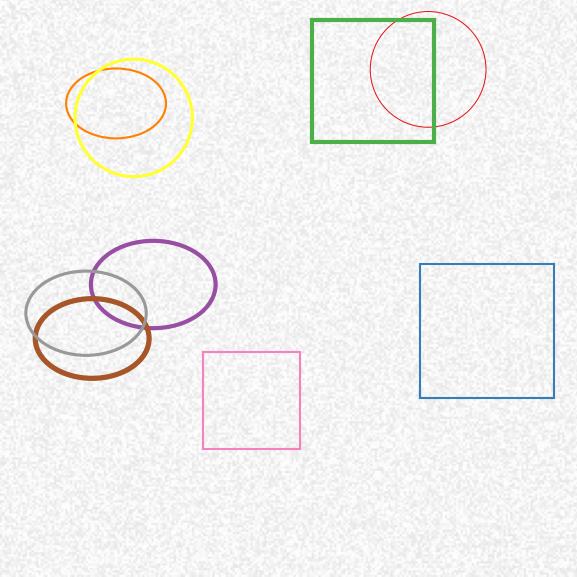[{"shape": "circle", "thickness": 0.5, "radius": 0.5, "center": [0.741, 0.879]}, {"shape": "square", "thickness": 1, "radius": 0.58, "center": [0.843, 0.426]}, {"shape": "square", "thickness": 2, "radius": 0.53, "center": [0.645, 0.859]}, {"shape": "oval", "thickness": 2, "radius": 0.54, "center": [0.265, 0.506]}, {"shape": "oval", "thickness": 1, "radius": 0.43, "center": [0.201, 0.82]}, {"shape": "circle", "thickness": 1.5, "radius": 0.51, "center": [0.232, 0.795]}, {"shape": "oval", "thickness": 2.5, "radius": 0.49, "center": [0.16, 0.413]}, {"shape": "square", "thickness": 1, "radius": 0.42, "center": [0.435, 0.306]}, {"shape": "oval", "thickness": 1.5, "radius": 0.52, "center": [0.149, 0.457]}]